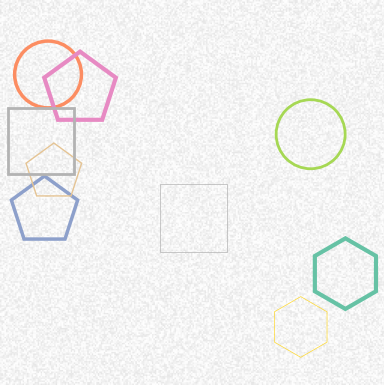[{"shape": "hexagon", "thickness": 3, "radius": 0.46, "center": [0.897, 0.289]}, {"shape": "circle", "thickness": 2.5, "radius": 0.43, "center": [0.125, 0.807]}, {"shape": "pentagon", "thickness": 2.5, "radius": 0.45, "center": [0.116, 0.452]}, {"shape": "pentagon", "thickness": 3, "radius": 0.49, "center": [0.208, 0.768]}, {"shape": "circle", "thickness": 2, "radius": 0.45, "center": [0.807, 0.651]}, {"shape": "hexagon", "thickness": 0.5, "radius": 0.39, "center": [0.781, 0.151]}, {"shape": "pentagon", "thickness": 1, "radius": 0.38, "center": [0.14, 0.553]}, {"shape": "square", "thickness": 2, "radius": 0.43, "center": [0.107, 0.634]}, {"shape": "square", "thickness": 0.5, "radius": 0.44, "center": [0.503, 0.434]}]